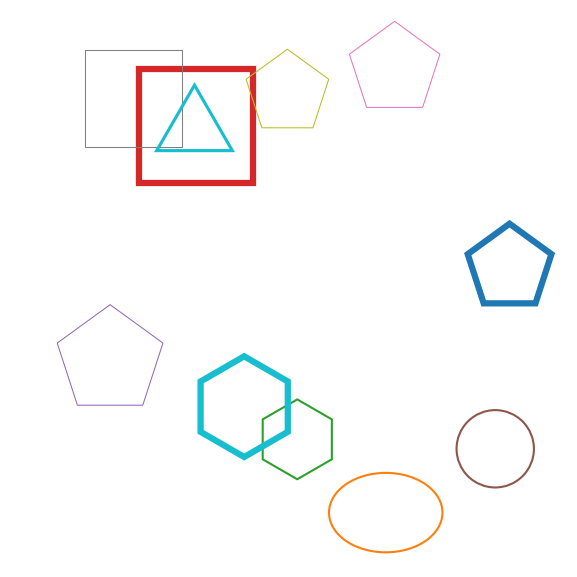[{"shape": "pentagon", "thickness": 3, "radius": 0.38, "center": [0.882, 0.536]}, {"shape": "oval", "thickness": 1, "radius": 0.49, "center": [0.668, 0.112]}, {"shape": "hexagon", "thickness": 1, "radius": 0.35, "center": [0.515, 0.238]}, {"shape": "square", "thickness": 3, "radius": 0.5, "center": [0.339, 0.781]}, {"shape": "pentagon", "thickness": 0.5, "radius": 0.48, "center": [0.191, 0.375]}, {"shape": "circle", "thickness": 1, "radius": 0.33, "center": [0.858, 0.222]}, {"shape": "pentagon", "thickness": 0.5, "radius": 0.41, "center": [0.683, 0.88]}, {"shape": "square", "thickness": 0.5, "radius": 0.42, "center": [0.231, 0.829]}, {"shape": "pentagon", "thickness": 0.5, "radius": 0.38, "center": [0.498, 0.839]}, {"shape": "hexagon", "thickness": 3, "radius": 0.44, "center": [0.423, 0.295]}, {"shape": "triangle", "thickness": 1.5, "radius": 0.38, "center": [0.337, 0.776]}]